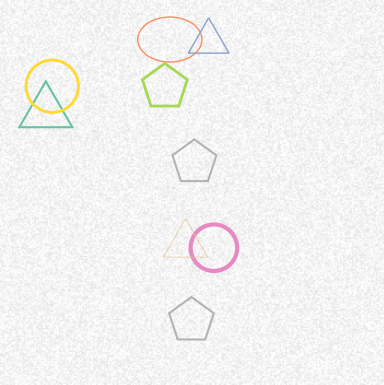[{"shape": "triangle", "thickness": 1.5, "radius": 0.4, "center": [0.119, 0.709]}, {"shape": "oval", "thickness": 1, "radius": 0.42, "center": [0.441, 0.897]}, {"shape": "triangle", "thickness": 1, "radius": 0.31, "center": [0.542, 0.892]}, {"shape": "circle", "thickness": 3, "radius": 0.3, "center": [0.556, 0.357]}, {"shape": "pentagon", "thickness": 2, "radius": 0.31, "center": [0.428, 0.774]}, {"shape": "circle", "thickness": 2, "radius": 0.34, "center": [0.136, 0.776]}, {"shape": "triangle", "thickness": 0.5, "radius": 0.33, "center": [0.482, 0.365]}, {"shape": "pentagon", "thickness": 1.5, "radius": 0.3, "center": [0.497, 0.168]}, {"shape": "pentagon", "thickness": 1.5, "radius": 0.3, "center": [0.505, 0.578]}]